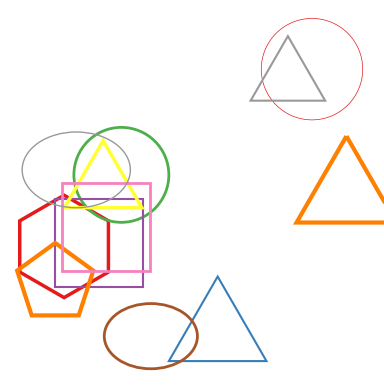[{"shape": "circle", "thickness": 0.5, "radius": 0.66, "center": [0.81, 0.82]}, {"shape": "hexagon", "thickness": 2.5, "radius": 0.66, "center": [0.166, 0.36]}, {"shape": "triangle", "thickness": 1.5, "radius": 0.73, "center": [0.565, 0.135]}, {"shape": "circle", "thickness": 2, "radius": 0.62, "center": [0.315, 0.546]}, {"shape": "square", "thickness": 1.5, "radius": 0.57, "center": [0.257, 0.368]}, {"shape": "triangle", "thickness": 3, "radius": 0.75, "center": [0.9, 0.497]}, {"shape": "pentagon", "thickness": 3, "radius": 0.52, "center": [0.143, 0.265]}, {"shape": "triangle", "thickness": 2.5, "radius": 0.58, "center": [0.268, 0.519]}, {"shape": "oval", "thickness": 2, "radius": 0.6, "center": [0.392, 0.127]}, {"shape": "square", "thickness": 2, "radius": 0.57, "center": [0.276, 0.41]}, {"shape": "oval", "thickness": 1, "radius": 0.7, "center": [0.198, 0.559]}, {"shape": "triangle", "thickness": 1.5, "radius": 0.56, "center": [0.748, 0.794]}]